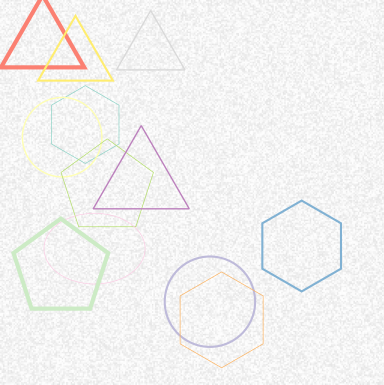[{"shape": "hexagon", "thickness": 0.5, "radius": 0.51, "center": [0.222, 0.676]}, {"shape": "circle", "thickness": 1, "radius": 0.52, "center": [0.161, 0.644]}, {"shape": "circle", "thickness": 1.5, "radius": 0.59, "center": [0.545, 0.216]}, {"shape": "triangle", "thickness": 3, "radius": 0.62, "center": [0.111, 0.887]}, {"shape": "hexagon", "thickness": 1.5, "radius": 0.59, "center": [0.784, 0.361]}, {"shape": "hexagon", "thickness": 0.5, "radius": 0.62, "center": [0.576, 0.169]}, {"shape": "pentagon", "thickness": 0.5, "radius": 0.63, "center": [0.279, 0.513]}, {"shape": "oval", "thickness": 0.5, "radius": 0.66, "center": [0.246, 0.354]}, {"shape": "triangle", "thickness": 1, "radius": 0.51, "center": [0.391, 0.87]}, {"shape": "triangle", "thickness": 1, "radius": 0.72, "center": [0.367, 0.53]}, {"shape": "pentagon", "thickness": 3, "radius": 0.65, "center": [0.158, 0.303]}, {"shape": "triangle", "thickness": 1.5, "radius": 0.56, "center": [0.196, 0.847]}]